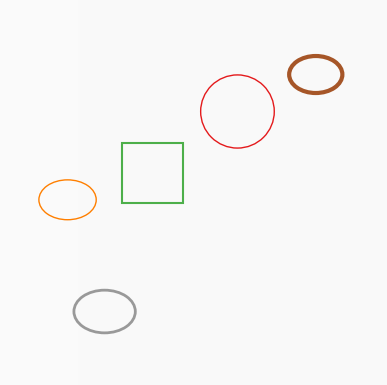[{"shape": "circle", "thickness": 1, "radius": 0.47, "center": [0.613, 0.71]}, {"shape": "square", "thickness": 1.5, "radius": 0.39, "center": [0.394, 0.55]}, {"shape": "oval", "thickness": 1, "radius": 0.37, "center": [0.174, 0.481]}, {"shape": "oval", "thickness": 3, "radius": 0.34, "center": [0.815, 0.806]}, {"shape": "oval", "thickness": 2, "radius": 0.4, "center": [0.27, 0.191]}]